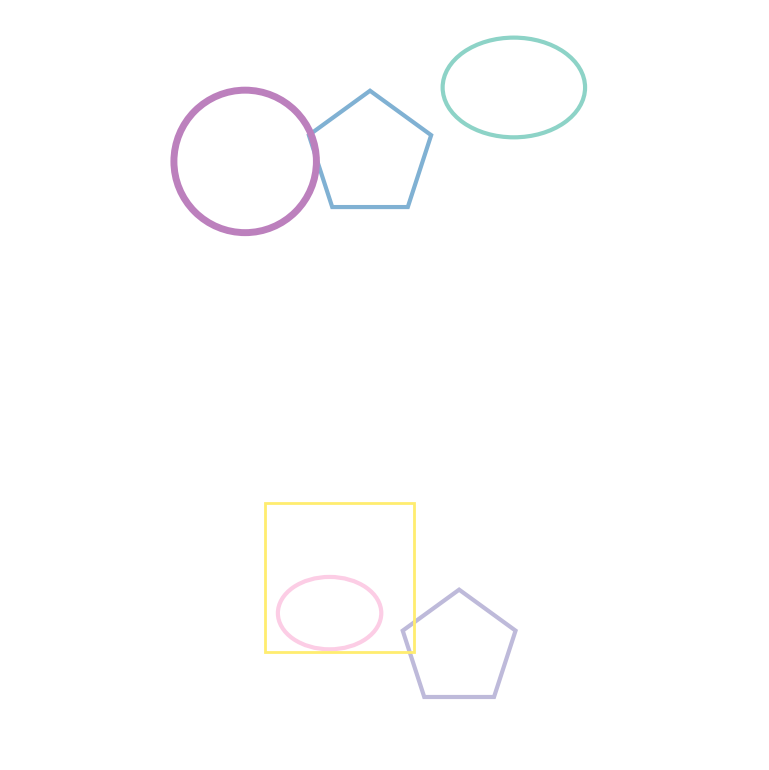[{"shape": "oval", "thickness": 1.5, "radius": 0.46, "center": [0.667, 0.886]}, {"shape": "pentagon", "thickness": 1.5, "radius": 0.39, "center": [0.596, 0.157]}, {"shape": "pentagon", "thickness": 1.5, "radius": 0.42, "center": [0.481, 0.799]}, {"shape": "oval", "thickness": 1.5, "radius": 0.34, "center": [0.428, 0.204]}, {"shape": "circle", "thickness": 2.5, "radius": 0.46, "center": [0.318, 0.79]}, {"shape": "square", "thickness": 1, "radius": 0.48, "center": [0.44, 0.25]}]